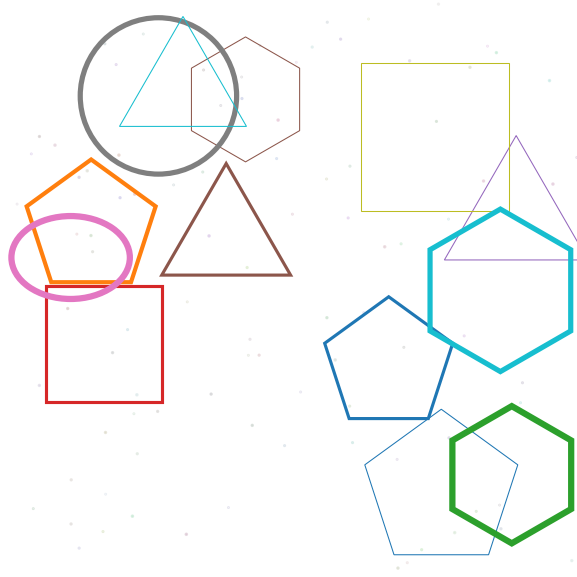[{"shape": "pentagon", "thickness": 1.5, "radius": 0.58, "center": [0.673, 0.369]}, {"shape": "pentagon", "thickness": 0.5, "radius": 0.7, "center": [0.764, 0.151]}, {"shape": "pentagon", "thickness": 2, "radius": 0.59, "center": [0.158, 0.605]}, {"shape": "hexagon", "thickness": 3, "radius": 0.59, "center": [0.886, 0.177]}, {"shape": "square", "thickness": 1.5, "radius": 0.5, "center": [0.18, 0.403]}, {"shape": "triangle", "thickness": 0.5, "radius": 0.72, "center": [0.894, 0.621]}, {"shape": "triangle", "thickness": 1.5, "radius": 0.64, "center": [0.392, 0.587]}, {"shape": "hexagon", "thickness": 0.5, "radius": 0.54, "center": [0.425, 0.827]}, {"shape": "oval", "thickness": 3, "radius": 0.51, "center": [0.122, 0.553]}, {"shape": "circle", "thickness": 2.5, "radius": 0.68, "center": [0.274, 0.833]}, {"shape": "square", "thickness": 0.5, "radius": 0.64, "center": [0.753, 0.762]}, {"shape": "triangle", "thickness": 0.5, "radius": 0.63, "center": [0.317, 0.844]}, {"shape": "hexagon", "thickness": 2.5, "radius": 0.7, "center": [0.866, 0.496]}]